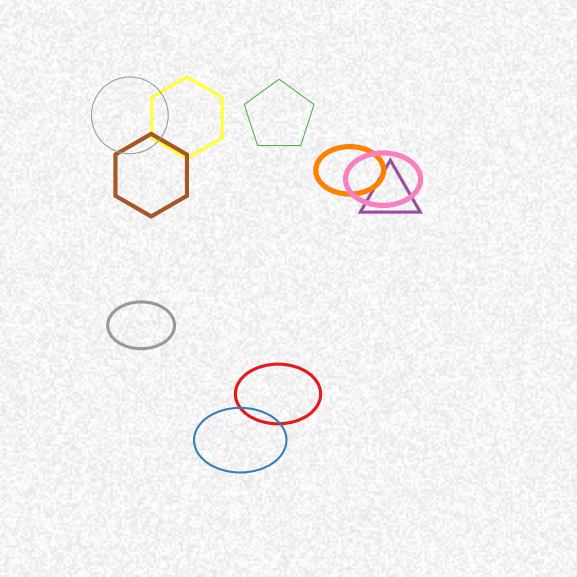[{"shape": "oval", "thickness": 1.5, "radius": 0.37, "center": [0.481, 0.317]}, {"shape": "oval", "thickness": 1, "radius": 0.4, "center": [0.416, 0.237]}, {"shape": "pentagon", "thickness": 0.5, "radius": 0.32, "center": [0.483, 0.799]}, {"shape": "triangle", "thickness": 1.5, "radius": 0.3, "center": [0.676, 0.662]}, {"shape": "oval", "thickness": 2.5, "radius": 0.29, "center": [0.606, 0.704]}, {"shape": "hexagon", "thickness": 1.5, "radius": 0.35, "center": [0.324, 0.795]}, {"shape": "hexagon", "thickness": 2, "radius": 0.36, "center": [0.262, 0.696]}, {"shape": "oval", "thickness": 2.5, "radius": 0.32, "center": [0.663, 0.689]}, {"shape": "oval", "thickness": 1.5, "radius": 0.29, "center": [0.244, 0.436]}, {"shape": "circle", "thickness": 0.5, "radius": 0.33, "center": [0.225, 0.799]}]